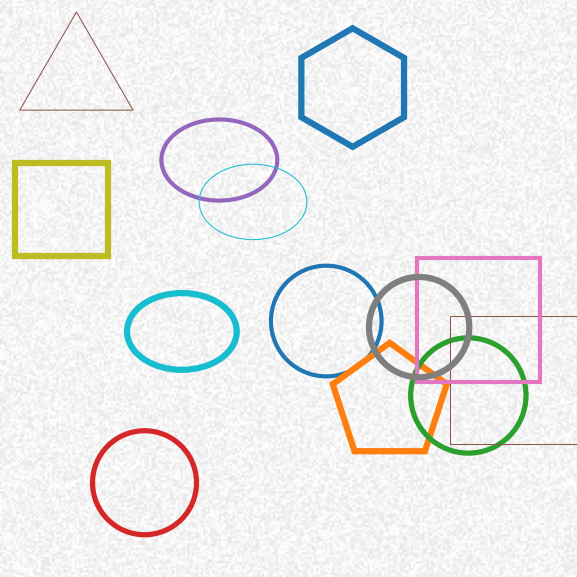[{"shape": "hexagon", "thickness": 3, "radius": 0.51, "center": [0.611, 0.848]}, {"shape": "circle", "thickness": 2, "radius": 0.48, "center": [0.565, 0.443]}, {"shape": "pentagon", "thickness": 3, "radius": 0.52, "center": [0.675, 0.302]}, {"shape": "circle", "thickness": 2.5, "radius": 0.5, "center": [0.811, 0.314]}, {"shape": "circle", "thickness": 2.5, "radius": 0.45, "center": [0.25, 0.163]}, {"shape": "oval", "thickness": 2, "radius": 0.5, "center": [0.38, 0.722]}, {"shape": "triangle", "thickness": 0.5, "radius": 0.57, "center": [0.132, 0.865]}, {"shape": "square", "thickness": 0.5, "radius": 0.55, "center": [0.891, 0.341]}, {"shape": "square", "thickness": 2, "radius": 0.53, "center": [0.829, 0.445]}, {"shape": "circle", "thickness": 3, "radius": 0.43, "center": [0.726, 0.433]}, {"shape": "square", "thickness": 3, "radius": 0.4, "center": [0.107, 0.636]}, {"shape": "oval", "thickness": 3, "radius": 0.47, "center": [0.315, 0.425]}, {"shape": "oval", "thickness": 0.5, "radius": 0.47, "center": [0.438, 0.649]}]